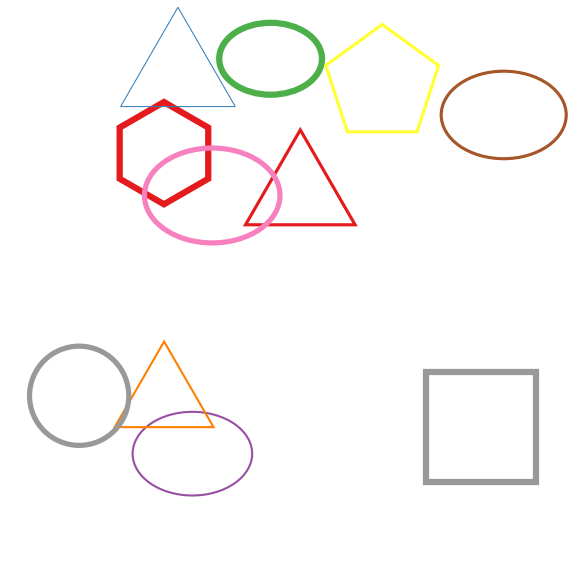[{"shape": "hexagon", "thickness": 3, "radius": 0.44, "center": [0.284, 0.734]}, {"shape": "triangle", "thickness": 1.5, "radius": 0.55, "center": [0.52, 0.665]}, {"shape": "triangle", "thickness": 0.5, "radius": 0.57, "center": [0.308, 0.872]}, {"shape": "oval", "thickness": 3, "radius": 0.45, "center": [0.469, 0.897]}, {"shape": "oval", "thickness": 1, "radius": 0.52, "center": [0.333, 0.214]}, {"shape": "triangle", "thickness": 1, "radius": 0.49, "center": [0.284, 0.309]}, {"shape": "pentagon", "thickness": 1.5, "radius": 0.51, "center": [0.662, 0.854]}, {"shape": "oval", "thickness": 1.5, "radius": 0.54, "center": [0.872, 0.8]}, {"shape": "oval", "thickness": 2.5, "radius": 0.59, "center": [0.367, 0.661]}, {"shape": "circle", "thickness": 2.5, "radius": 0.43, "center": [0.137, 0.314]}, {"shape": "square", "thickness": 3, "radius": 0.48, "center": [0.833, 0.26]}]